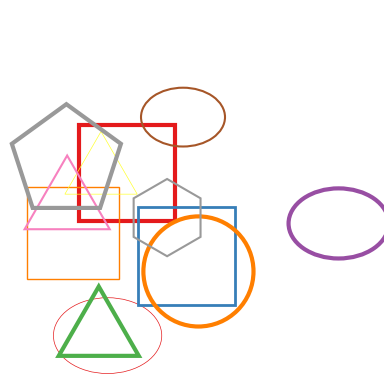[{"shape": "square", "thickness": 3, "radius": 0.63, "center": [0.33, 0.551]}, {"shape": "oval", "thickness": 0.5, "radius": 0.7, "center": [0.279, 0.128]}, {"shape": "square", "thickness": 2, "radius": 0.63, "center": [0.484, 0.335]}, {"shape": "triangle", "thickness": 3, "radius": 0.6, "center": [0.257, 0.136]}, {"shape": "oval", "thickness": 3, "radius": 0.65, "center": [0.88, 0.42]}, {"shape": "circle", "thickness": 3, "radius": 0.71, "center": [0.515, 0.295]}, {"shape": "square", "thickness": 1, "radius": 0.6, "center": [0.189, 0.395]}, {"shape": "triangle", "thickness": 0.5, "radius": 0.54, "center": [0.262, 0.55]}, {"shape": "oval", "thickness": 1.5, "radius": 0.55, "center": [0.475, 0.696]}, {"shape": "triangle", "thickness": 1.5, "radius": 0.64, "center": [0.174, 0.468]}, {"shape": "hexagon", "thickness": 1.5, "radius": 0.5, "center": [0.434, 0.435]}, {"shape": "pentagon", "thickness": 3, "radius": 0.74, "center": [0.172, 0.58]}]